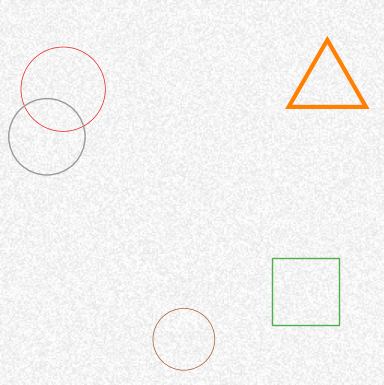[{"shape": "circle", "thickness": 0.5, "radius": 0.55, "center": [0.164, 0.768]}, {"shape": "square", "thickness": 1, "radius": 0.43, "center": [0.794, 0.242]}, {"shape": "triangle", "thickness": 3, "radius": 0.58, "center": [0.85, 0.78]}, {"shape": "circle", "thickness": 0.5, "radius": 0.4, "center": [0.478, 0.119]}, {"shape": "circle", "thickness": 1, "radius": 0.5, "center": [0.122, 0.645]}]